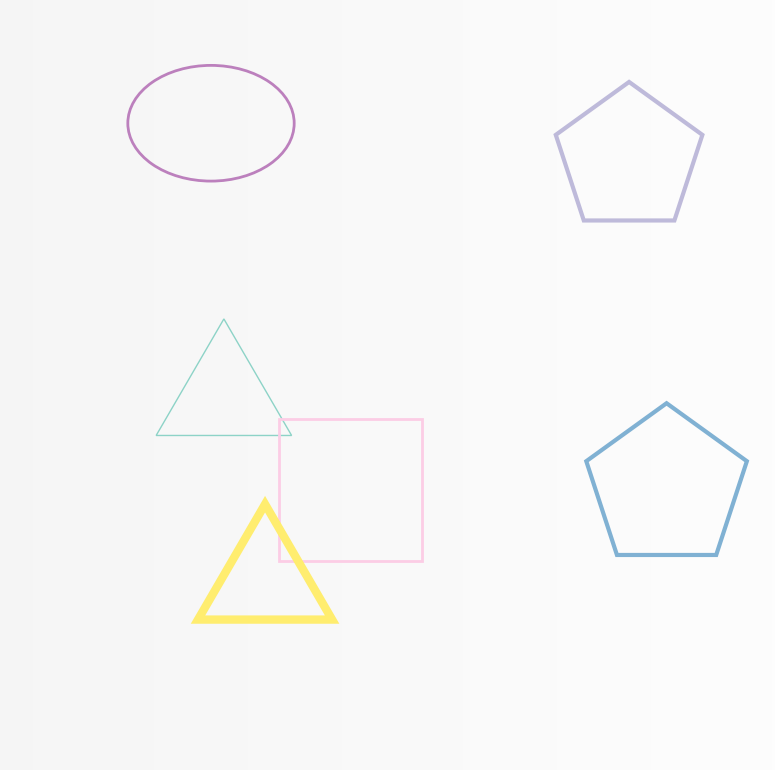[{"shape": "triangle", "thickness": 0.5, "radius": 0.5, "center": [0.289, 0.485]}, {"shape": "pentagon", "thickness": 1.5, "radius": 0.5, "center": [0.812, 0.794]}, {"shape": "pentagon", "thickness": 1.5, "radius": 0.54, "center": [0.86, 0.367]}, {"shape": "square", "thickness": 1, "radius": 0.46, "center": [0.452, 0.363]}, {"shape": "oval", "thickness": 1, "radius": 0.54, "center": [0.272, 0.84]}, {"shape": "triangle", "thickness": 3, "radius": 0.5, "center": [0.342, 0.245]}]